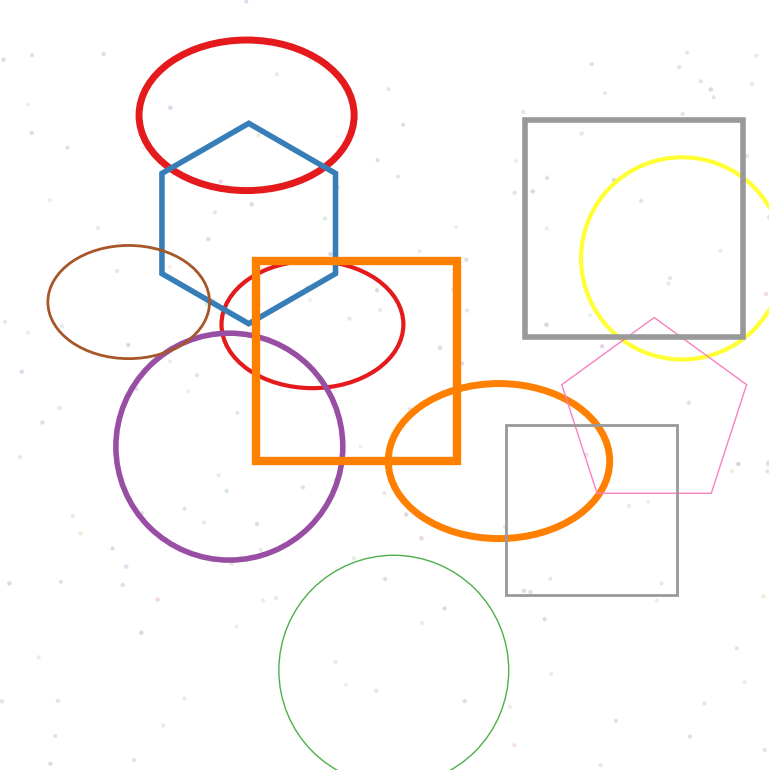[{"shape": "oval", "thickness": 2.5, "radius": 0.7, "center": [0.32, 0.85]}, {"shape": "oval", "thickness": 1.5, "radius": 0.59, "center": [0.406, 0.579]}, {"shape": "hexagon", "thickness": 2, "radius": 0.65, "center": [0.323, 0.71]}, {"shape": "circle", "thickness": 0.5, "radius": 0.75, "center": [0.511, 0.13]}, {"shape": "circle", "thickness": 2, "radius": 0.74, "center": [0.298, 0.42]}, {"shape": "square", "thickness": 3, "radius": 0.65, "center": [0.463, 0.531]}, {"shape": "oval", "thickness": 2.5, "radius": 0.72, "center": [0.648, 0.401]}, {"shape": "circle", "thickness": 1.5, "radius": 0.66, "center": [0.886, 0.664]}, {"shape": "oval", "thickness": 1, "radius": 0.52, "center": [0.167, 0.608]}, {"shape": "pentagon", "thickness": 0.5, "radius": 0.63, "center": [0.85, 0.461]}, {"shape": "square", "thickness": 2, "radius": 0.71, "center": [0.824, 0.703]}, {"shape": "square", "thickness": 1, "radius": 0.55, "center": [0.768, 0.338]}]